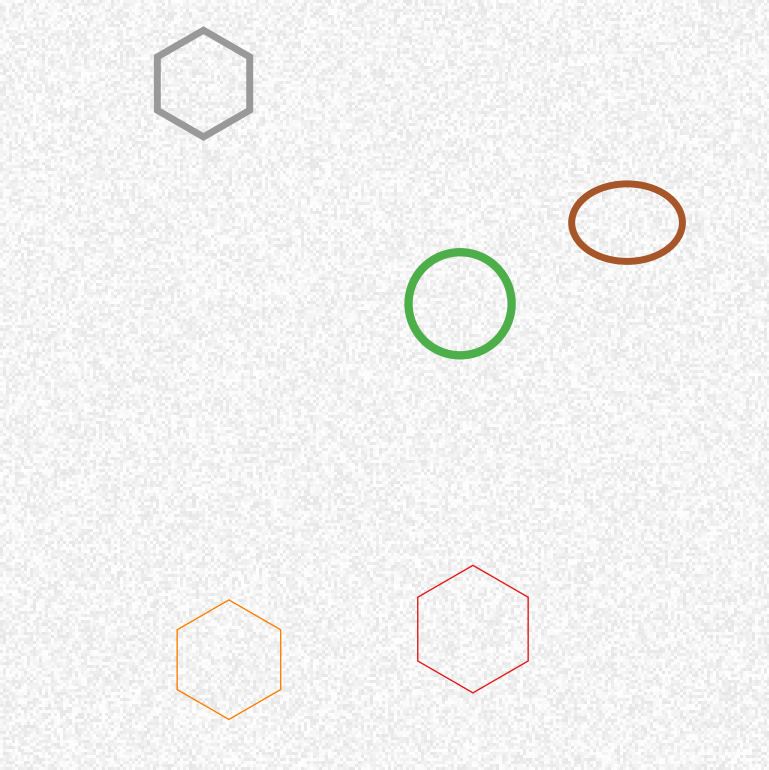[{"shape": "hexagon", "thickness": 0.5, "radius": 0.41, "center": [0.614, 0.183]}, {"shape": "circle", "thickness": 3, "radius": 0.33, "center": [0.598, 0.605]}, {"shape": "hexagon", "thickness": 0.5, "radius": 0.39, "center": [0.297, 0.143]}, {"shape": "oval", "thickness": 2.5, "radius": 0.36, "center": [0.814, 0.711]}, {"shape": "hexagon", "thickness": 2.5, "radius": 0.35, "center": [0.264, 0.891]}]